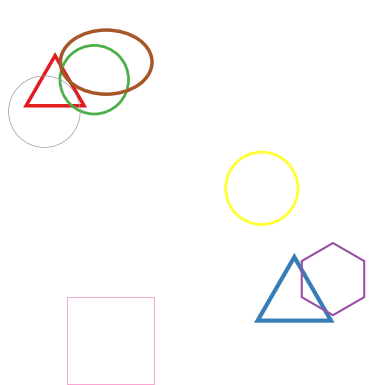[{"shape": "triangle", "thickness": 2.5, "radius": 0.43, "center": [0.143, 0.769]}, {"shape": "triangle", "thickness": 3, "radius": 0.55, "center": [0.764, 0.222]}, {"shape": "circle", "thickness": 2, "radius": 0.45, "center": [0.245, 0.793]}, {"shape": "hexagon", "thickness": 1.5, "radius": 0.47, "center": [0.865, 0.275]}, {"shape": "circle", "thickness": 2, "radius": 0.47, "center": [0.68, 0.511]}, {"shape": "oval", "thickness": 2.5, "radius": 0.59, "center": [0.276, 0.839]}, {"shape": "square", "thickness": 0.5, "radius": 0.57, "center": [0.287, 0.116]}, {"shape": "circle", "thickness": 0.5, "radius": 0.46, "center": [0.115, 0.71]}]